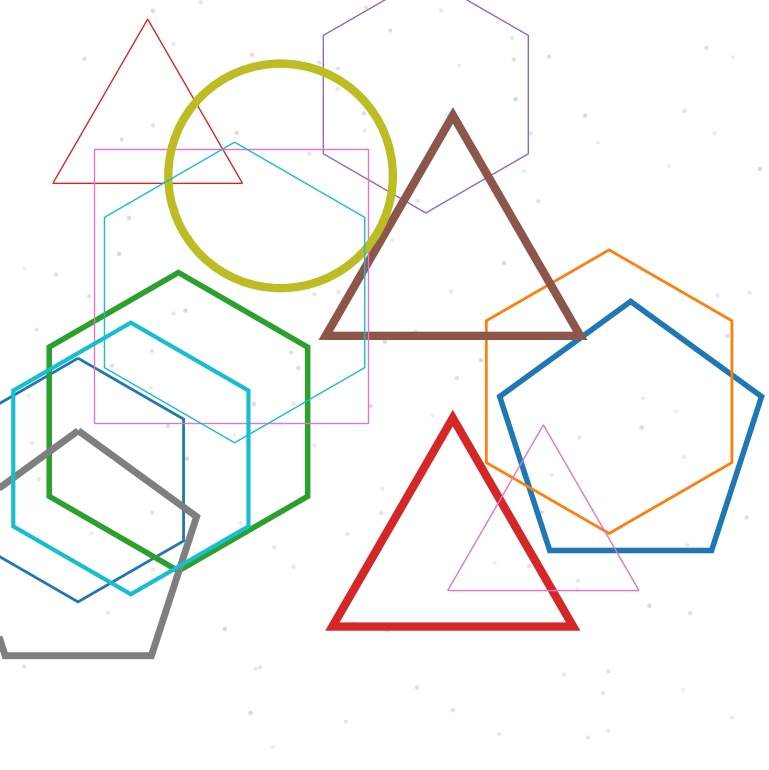[{"shape": "hexagon", "thickness": 1, "radius": 0.79, "center": [0.101, 0.377]}, {"shape": "pentagon", "thickness": 2, "radius": 0.89, "center": [0.819, 0.43]}, {"shape": "hexagon", "thickness": 1, "radius": 0.92, "center": [0.791, 0.491]}, {"shape": "hexagon", "thickness": 2, "radius": 0.97, "center": [0.232, 0.452]}, {"shape": "triangle", "thickness": 3, "radius": 0.9, "center": [0.588, 0.277]}, {"shape": "triangle", "thickness": 0.5, "radius": 0.71, "center": [0.192, 0.833]}, {"shape": "hexagon", "thickness": 0.5, "radius": 0.77, "center": [0.553, 0.877]}, {"shape": "triangle", "thickness": 3, "radius": 0.95, "center": [0.588, 0.659]}, {"shape": "triangle", "thickness": 0.5, "radius": 0.72, "center": [0.706, 0.305]}, {"shape": "square", "thickness": 0.5, "radius": 0.89, "center": [0.3, 0.629]}, {"shape": "pentagon", "thickness": 2.5, "radius": 0.81, "center": [0.102, 0.279]}, {"shape": "circle", "thickness": 3, "radius": 0.73, "center": [0.364, 0.772]}, {"shape": "hexagon", "thickness": 1.5, "radius": 0.88, "center": [0.17, 0.405]}, {"shape": "hexagon", "thickness": 0.5, "radius": 0.98, "center": [0.305, 0.62]}]